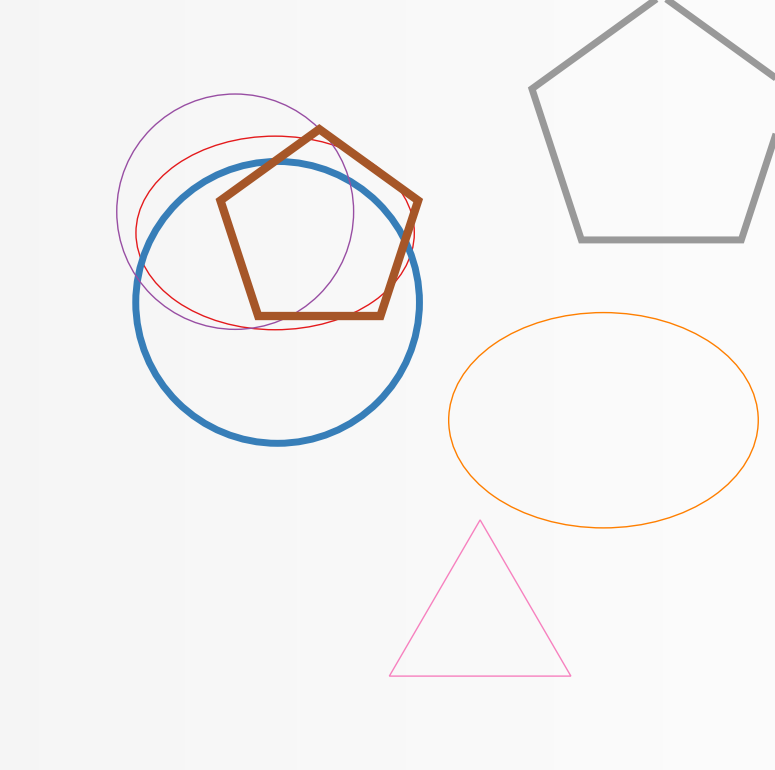[{"shape": "oval", "thickness": 0.5, "radius": 0.9, "center": [0.355, 0.697]}, {"shape": "circle", "thickness": 2.5, "radius": 0.92, "center": [0.358, 0.607]}, {"shape": "circle", "thickness": 0.5, "radius": 0.76, "center": [0.303, 0.725]}, {"shape": "oval", "thickness": 0.5, "radius": 1.0, "center": [0.779, 0.454]}, {"shape": "pentagon", "thickness": 3, "radius": 0.67, "center": [0.412, 0.698]}, {"shape": "triangle", "thickness": 0.5, "radius": 0.68, "center": [0.62, 0.19]}, {"shape": "pentagon", "thickness": 2.5, "radius": 0.88, "center": [0.853, 0.83]}]